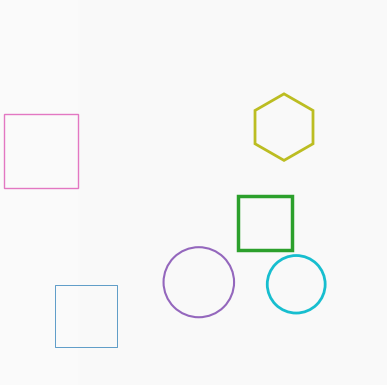[{"shape": "square", "thickness": 0.5, "radius": 0.4, "center": [0.222, 0.179]}, {"shape": "square", "thickness": 2.5, "radius": 0.35, "center": [0.684, 0.421]}, {"shape": "circle", "thickness": 1.5, "radius": 0.45, "center": [0.513, 0.267]}, {"shape": "square", "thickness": 1, "radius": 0.48, "center": [0.107, 0.609]}, {"shape": "hexagon", "thickness": 2, "radius": 0.43, "center": [0.733, 0.67]}, {"shape": "circle", "thickness": 2, "radius": 0.37, "center": [0.764, 0.262]}]